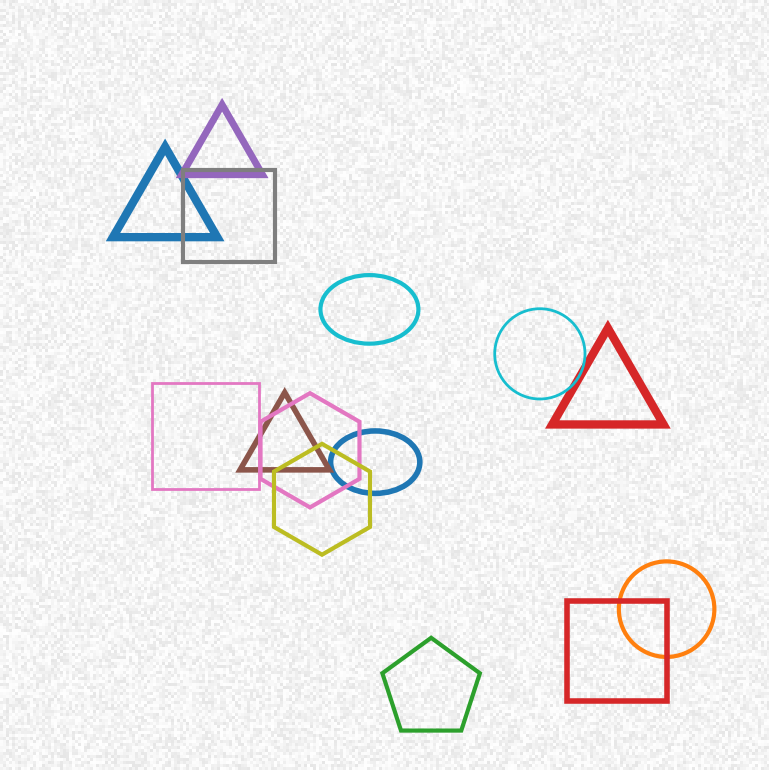[{"shape": "oval", "thickness": 2, "radius": 0.29, "center": [0.487, 0.4]}, {"shape": "triangle", "thickness": 3, "radius": 0.39, "center": [0.214, 0.731]}, {"shape": "circle", "thickness": 1.5, "radius": 0.31, "center": [0.866, 0.209]}, {"shape": "pentagon", "thickness": 1.5, "radius": 0.33, "center": [0.56, 0.105]}, {"shape": "square", "thickness": 2, "radius": 0.33, "center": [0.801, 0.154]}, {"shape": "triangle", "thickness": 3, "radius": 0.42, "center": [0.789, 0.49]}, {"shape": "triangle", "thickness": 2.5, "radius": 0.3, "center": [0.288, 0.803]}, {"shape": "triangle", "thickness": 2, "radius": 0.33, "center": [0.37, 0.423]}, {"shape": "square", "thickness": 1, "radius": 0.35, "center": [0.267, 0.434]}, {"shape": "hexagon", "thickness": 1.5, "radius": 0.37, "center": [0.403, 0.415]}, {"shape": "square", "thickness": 1.5, "radius": 0.3, "center": [0.298, 0.72]}, {"shape": "hexagon", "thickness": 1.5, "radius": 0.36, "center": [0.418, 0.352]}, {"shape": "circle", "thickness": 1, "radius": 0.29, "center": [0.701, 0.54]}, {"shape": "oval", "thickness": 1.5, "radius": 0.32, "center": [0.48, 0.598]}]